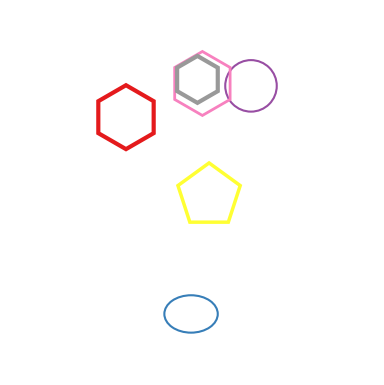[{"shape": "hexagon", "thickness": 3, "radius": 0.42, "center": [0.327, 0.696]}, {"shape": "oval", "thickness": 1.5, "radius": 0.35, "center": [0.496, 0.185]}, {"shape": "circle", "thickness": 1.5, "radius": 0.33, "center": [0.652, 0.777]}, {"shape": "pentagon", "thickness": 2.5, "radius": 0.43, "center": [0.543, 0.492]}, {"shape": "hexagon", "thickness": 2, "radius": 0.42, "center": [0.526, 0.783]}, {"shape": "hexagon", "thickness": 3, "radius": 0.3, "center": [0.513, 0.794]}]